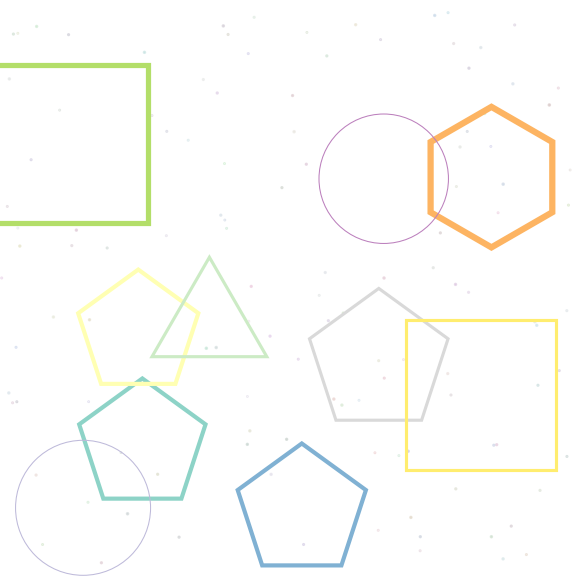[{"shape": "pentagon", "thickness": 2, "radius": 0.58, "center": [0.247, 0.229]}, {"shape": "pentagon", "thickness": 2, "radius": 0.55, "center": [0.239, 0.423]}, {"shape": "circle", "thickness": 0.5, "radius": 0.58, "center": [0.144, 0.12]}, {"shape": "pentagon", "thickness": 2, "radius": 0.58, "center": [0.523, 0.114]}, {"shape": "hexagon", "thickness": 3, "radius": 0.61, "center": [0.851, 0.692]}, {"shape": "square", "thickness": 2.5, "radius": 0.69, "center": [0.119, 0.75]}, {"shape": "pentagon", "thickness": 1.5, "radius": 0.63, "center": [0.656, 0.374]}, {"shape": "circle", "thickness": 0.5, "radius": 0.56, "center": [0.664, 0.69]}, {"shape": "triangle", "thickness": 1.5, "radius": 0.57, "center": [0.363, 0.439]}, {"shape": "square", "thickness": 1.5, "radius": 0.65, "center": [0.833, 0.315]}]